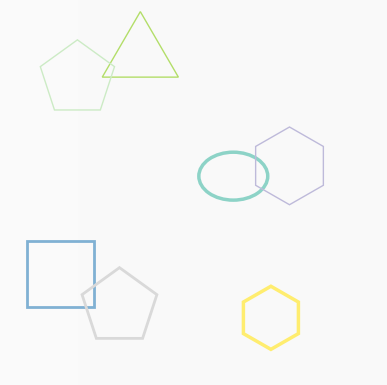[{"shape": "oval", "thickness": 2.5, "radius": 0.44, "center": [0.602, 0.542]}, {"shape": "hexagon", "thickness": 1, "radius": 0.5, "center": [0.747, 0.569]}, {"shape": "square", "thickness": 2, "radius": 0.43, "center": [0.156, 0.288]}, {"shape": "triangle", "thickness": 1, "radius": 0.57, "center": [0.362, 0.856]}, {"shape": "pentagon", "thickness": 2, "radius": 0.51, "center": [0.308, 0.203]}, {"shape": "pentagon", "thickness": 1, "radius": 0.5, "center": [0.2, 0.796]}, {"shape": "hexagon", "thickness": 2.5, "radius": 0.41, "center": [0.699, 0.175]}]